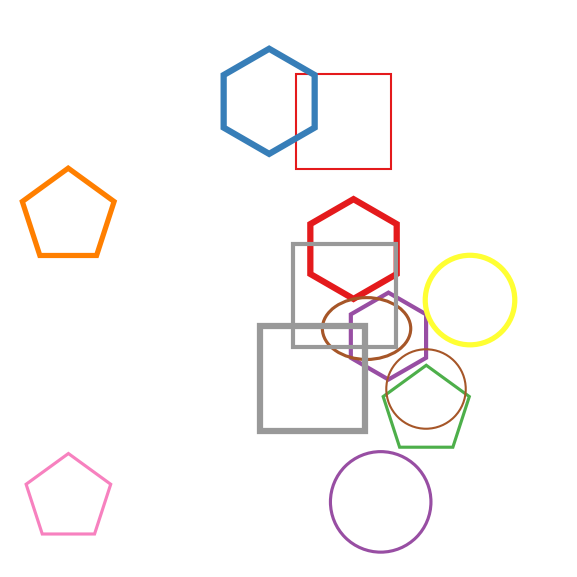[{"shape": "hexagon", "thickness": 3, "radius": 0.43, "center": [0.612, 0.568]}, {"shape": "square", "thickness": 1, "radius": 0.41, "center": [0.595, 0.789]}, {"shape": "hexagon", "thickness": 3, "radius": 0.45, "center": [0.466, 0.824]}, {"shape": "pentagon", "thickness": 1.5, "radius": 0.39, "center": [0.738, 0.288]}, {"shape": "circle", "thickness": 1.5, "radius": 0.44, "center": [0.659, 0.13]}, {"shape": "hexagon", "thickness": 2, "radius": 0.38, "center": [0.673, 0.417]}, {"shape": "pentagon", "thickness": 2.5, "radius": 0.42, "center": [0.118, 0.624]}, {"shape": "circle", "thickness": 2.5, "radius": 0.39, "center": [0.814, 0.48]}, {"shape": "oval", "thickness": 1.5, "radius": 0.38, "center": [0.635, 0.43]}, {"shape": "circle", "thickness": 1, "radius": 0.34, "center": [0.738, 0.326]}, {"shape": "pentagon", "thickness": 1.5, "radius": 0.39, "center": [0.118, 0.137]}, {"shape": "square", "thickness": 2, "radius": 0.45, "center": [0.596, 0.488]}, {"shape": "square", "thickness": 3, "radius": 0.46, "center": [0.541, 0.344]}]